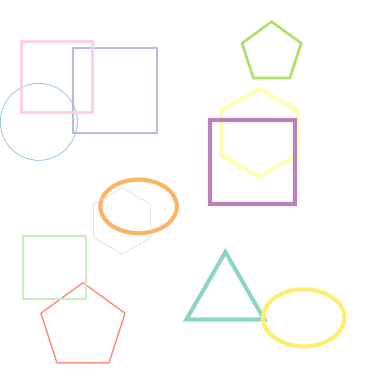[{"shape": "triangle", "thickness": 3, "radius": 0.58, "center": [0.585, 0.229]}, {"shape": "hexagon", "thickness": 3, "radius": 0.57, "center": [0.674, 0.655]}, {"shape": "square", "thickness": 1.5, "radius": 0.55, "center": [0.299, 0.765]}, {"shape": "pentagon", "thickness": 1, "radius": 0.57, "center": [0.215, 0.151]}, {"shape": "circle", "thickness": 0.5, "radius": 0.5, "center": [0.101, 0.684]}, {"shape": "oval", "thickness": 3, "radius": 0.5, "center": [0.36, 0.464]}, {"shape": "pentagon", "thickness": 2, "radius": 0.4, "center": [0.706, 0.863]}, {"shape": "square", "thickness": 2, "radius": 0.46, "center": [0.147, 0.802]}, {"shape": "hexagon", "thickness": 0.5, "radius": 0.43, "center": [0.317, 0.426]}, {"shape": "square", "thickness": 3, "radius": 0.55, "center": [0.656, 0.579]}, {"shape": "square", "thickness": 1.5, "radius": 0.41, "center": [0.142, 0.305]}, {"shape": "oval", "thickness": 3, "radius": 0.53, "center": [0.789, 0.174]}]